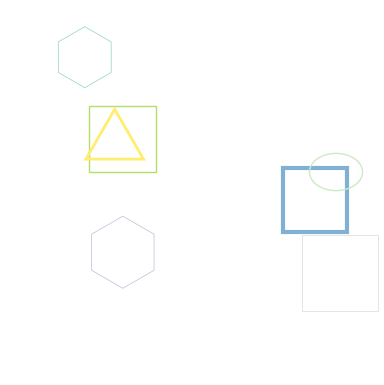[{"shape": "hexagon", "thickness": 0.5, "radius": 0.4, "center": [0.22, 0.851]}, {"shape": "hexagon", "thickness": 0.5, "radius": 0.47, "center": [0.319, 0.345]}, {"shape": "square", "thickness": 3, "radius": 0.41, "center": [0.817, 0.481]}, {"shape": "square", "thickness": 1, "radius": 0.43, "center": [0.318, 0.639]}, {"shape": "square", "thickness": 0.5, "radius": 0.49, "center": [0.882, 0.291]}, {"shape": "oval", "thickness": 1, "radius": 0.35, "center": [0.873, 0.553]}, {"shape": "triangle", "thickness": 2, "radius": 0.43, "center": [0.298, 0.63]}]